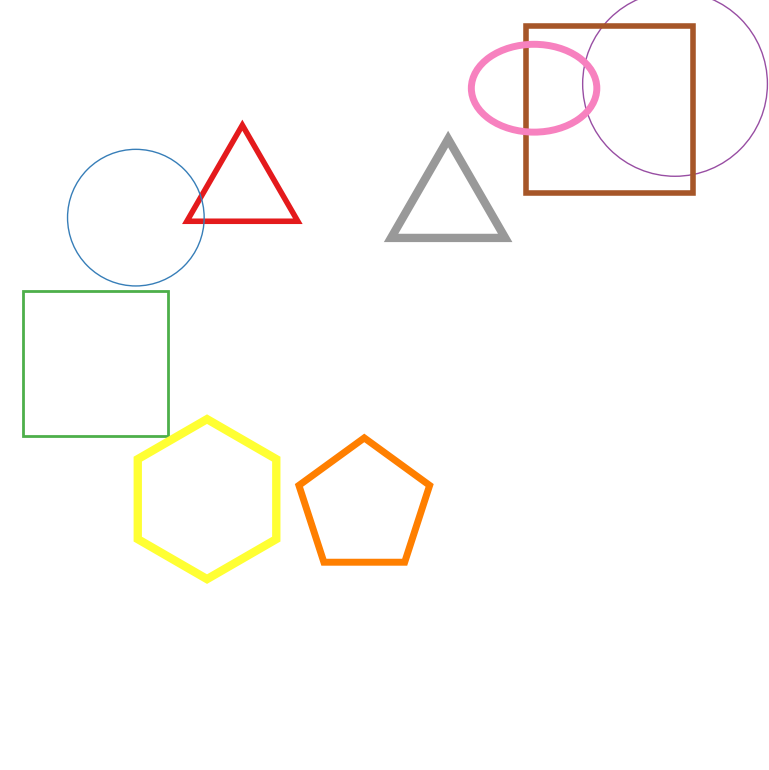[{"shape": "triangle", "thickness": 2, "radius": 0.42, "center": [0.315, 0.754]}, {"shape": "circle", "thickness": 0.5, "radius": 0.44, "center": [0.176, 0.717]}, {"shape": "square", "thickness": 1, "radius": 0.47, "center": [0.124, 0.527]}, {"shape": "circle", "thickness": 0.5, "radius": 0.6, "center": [0.877, 0.891]}, {"shape": "pentagon", "thickness": 2.5, "radius": 0.45, "center": [0.473, 0.342]}, {"shape": "hexagon", "thickness": 3, "radius": 0.52, "center": [0.269, 0.352]}, {"shape": "square", "thickness": 2, "radius": 0.54, "center": [0.792, 0.858]}, {"shape": "oval", "thickness": 2.5, "radius": 0.41, "center": [0.694, 0.885]}, {"shape": "triangle", "thickness": 3, "radius": 0.43, "center": [0.582, 0.734]}]